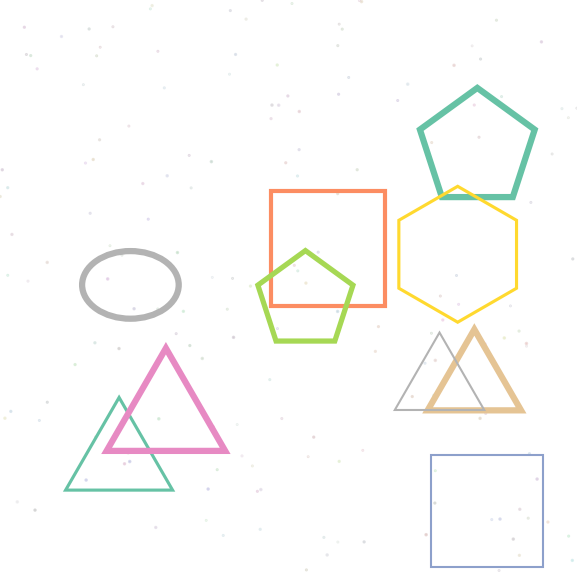[{"shape": "pentagon", "thickness": 3, "radius": 0.52, "center": [0.827, 0.742]}, {"shape": "triangle", "thickness": 1.5, "radius": 0.53, "center": [0.206, 0.204]}, {"shape": "square", "thickness": 2, "radius": 0.5, "center": [0.568, 0.569]}, {"shape": "square", "thickness": 1, "radius": 0.48, "center": [0.844, 0.115]}, {"shape": "triangle", "thickness": 3, "radius": 0.59, "center": [0.287, 0.278]}, {"shape": "pentagon", "thickness": 2.5, "radius": 0.43, "center": [0.529, 0.479]}, {"shape": "hexagon", "thickness": 1.5, "radius": 0.59, "center": [0.793, 0.559]}, {"shape": "triangle", "thickness": 3, "radius": 0.47, "center": [0.821, 0.335]}, {"shape": "triangle", "thickness": 1, "radius": 0.45, "center": [0.761, 0.334]}, {"shape": "oval", "thickness": 3, "radius": 0.42, "center": [0.226, 0.506]}]